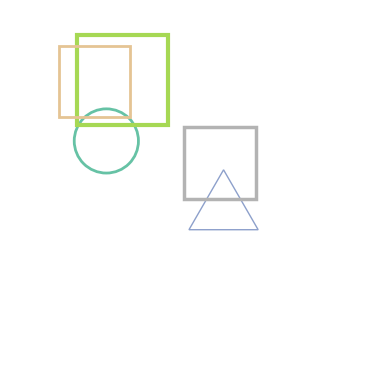[{"shape": "circle", "thickness": 2, "radius": 0.42, "center": [0.276, 0.634]}, {"shape": "triangle", "thickness": 1, "radius": 0.52, "center": [0.581, 0.455]}, {"shape": "square", "thickness": 3, "radius": 0.59, "center": [0.318, 0.791]}, {"shape": "square", "thickness": 2, "radius": 0.46, "center": [0.245, 0.788]}, {"shape": "square", "thickness": 2.5, "radius": 0.47, "center": [0.571, 0.577]}]